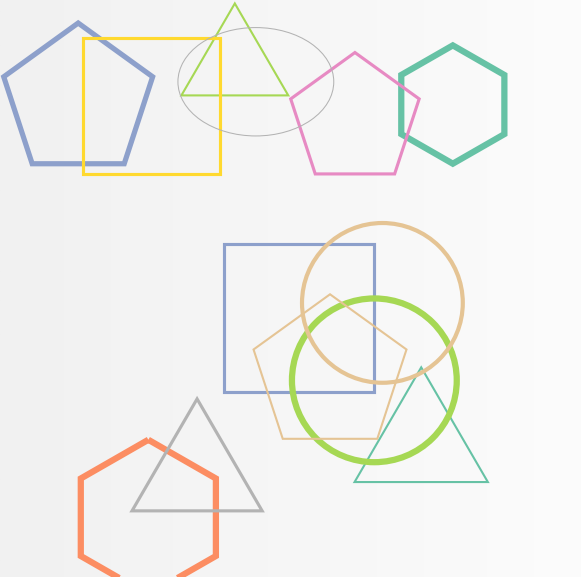[{"shape": "triangle", "thickness": 1, "radius": 0.66, "center": [0.725, 0.231]}, {"shape": "hexagon", "thickness": 3, "radius": 0.51, "center": [0.779, 0.818]}, {"shape": "hexagon", "thickness": 3, "radius": 0.67, "center": [0.255, 0.103]}, {"shape": "pentagon", "thickness": 2.5, "radius": 0.67, "center": [0.135, 0.825]}, {"shape": "square", "thickness": 1.5, "radius": 0.64, "center": [0.514, 0.449]}, {"shape": "pentagon", "thickness": 1.5, "radius": 0.58, "center": [0.611, 0.792]}, {"shape": "circle", "thickness": 3, "radius": 0.71, "center": [0.644, 0.341]}, {"shape": "triangle", "thickness": 1, "radius": 0.53, "center": [0.404, 0.887]}, {"shape": "square", "thickness": 1.5, "radius": 0.59, "center": [0.26, 0.815]}, {"shape": "pentagon", "thickness": 1, "radius": 0.69, "center": [0.568, 0.351]}, {"shape": "circle", "thickness": 2, "radius": 0.69, "center": [0.658, 0.475]}, {"shape": "oval", "thickness": 0.5, "radius": 0.67, "center": [0.44, 0.858]}, {"shape": "triangle", "thickness": 1.5, "radius": 0.65, "center": [0.339, 0.179]}]